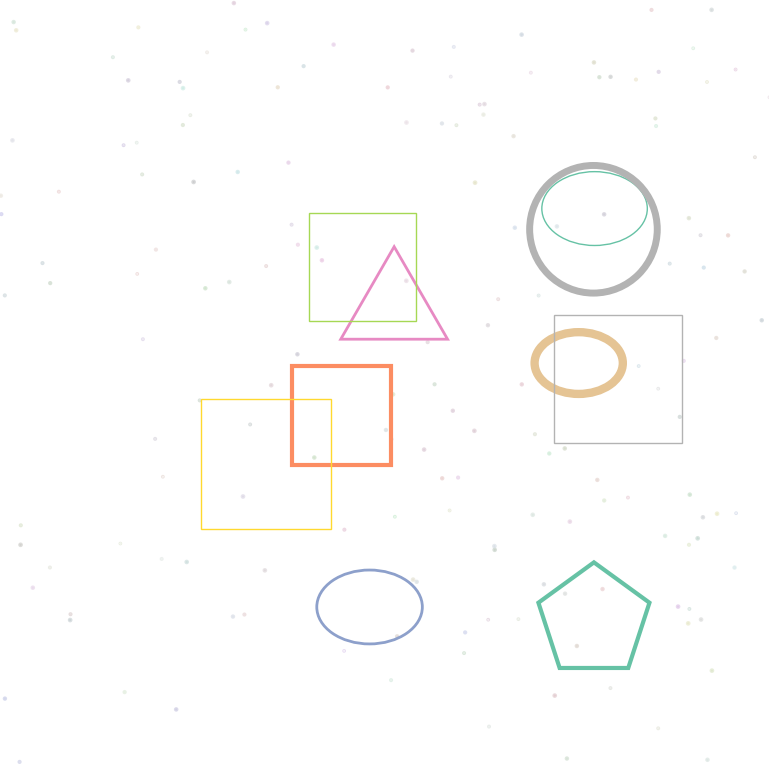[{"shape": "pentagon", "thickness": 1.5, "radius": 0.38, "center": [0.771, 0.194]}, {"shape": "oval", "thickness": 0.5, "radius": 0.34, "center": [0.772, 0.729]}, {"shape": "square", "thickness": 1.5, "radius": 0.32, "center": [0.444, 0.46]}, {"shape": "oval", "thickness": 1, "radius": 0.34, "center": [0.48, 0.212]}, {"shape": "triangle", "thickness": 1, "radius": 0.4, "center": [0.512, 0.6]}, {"shape": "square", "thickness": 0.5, "radius": 0.35, "center": [0.471, 0.653]}, {"shape": "square", "thickness": 0.5, "radius": 0.42, "center": [0.345, 0.397]}, {"shape": "oval", "thickness": 3, "radius": 0.29, "center": [0.752, 0.529]}, {"shape": "circle", "thickness": 2.5, "radius": 0.41, "center": [0.771, 0.702]}, {"shape": "square", "thickness": 0.5, "radius": 0.42, "center": [0.803, 0.508]}]